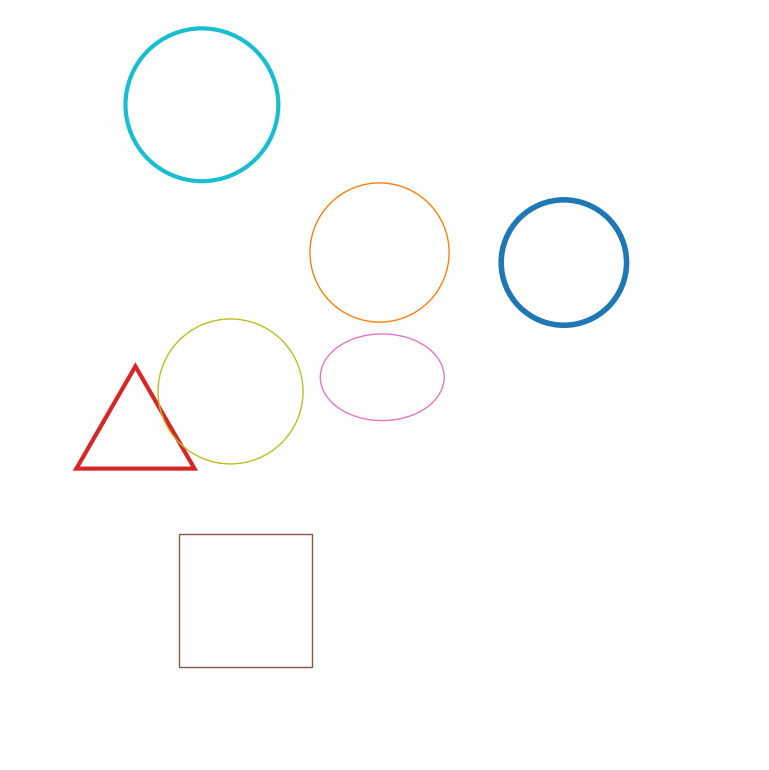[{"shape": "circle", "thickness": 2, "radius": 0.41, "center": [0.732, 0.659]}, {"shape": "circle", "thickness": 0.5, "radius": 0.45, "center": [0.493, 0.672]}, {"shape": "triangle", "thickness": 1.5, "radius": 0.44, "center": [0.176, 0.436]}, {"shape": "square", "thickness": 0.5, "radius": 0.43, "center": [0.319, 0.22]}, {"shape": "oval", "thickness": 0.5, "radius": 0.4, "center": [0.496, 0.51]}, {"shape": "circle", "thickness": 0.5, "radius": 0.47, "center": [0.299, 0.492]}, {"shape": "circle", "thickness": 1.5, "radius": 0.5, "center": [0.262, 0.864]}]